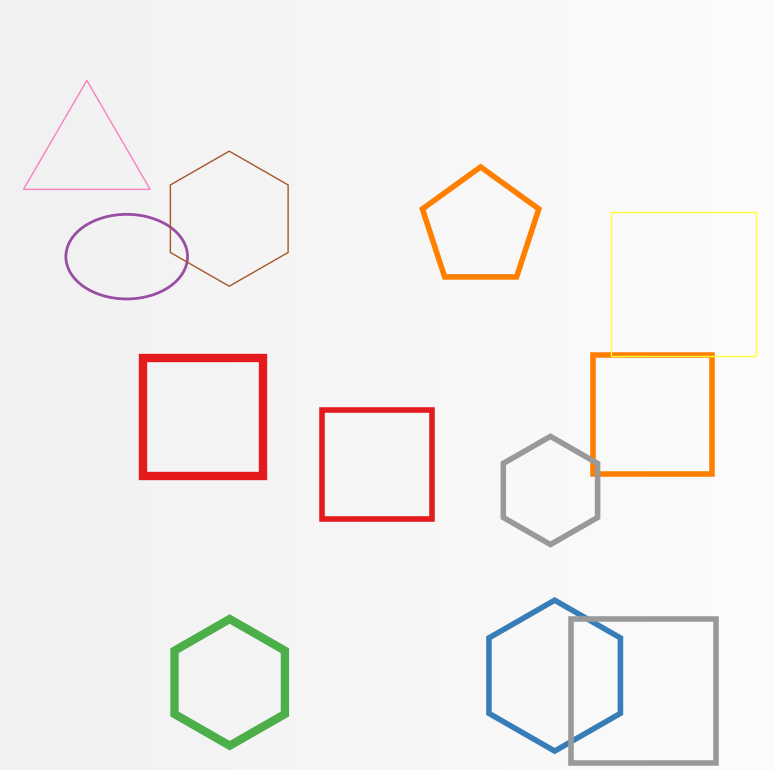[{"shape": "square", "thickness": 3, "radius": 0.38, "center": [0.262, 0.459]}, {"shape": "square", "thickness": 2, "radius": 0.35, "center": [0.486, 0.396]}, {"shape": "hexagon", "thickness": 2, "radius": 0.49, "center": [0.716, 0.123]}, {"shape": "hexagon", "thickness": 3, "radius": 0.41, "center": [0.296, 0.114]}, {"shape": "oval", "thickness": 1, "radius": 0.39, "center": [0.163, 0.667]}, {"shape": "square", "thickness": 2, "radius": 0.38, "center": [0.842, 0.462]}, {"shape": "pentagon", "thickness": 2, "radius": 0.39, "center": [0.62, 0.704]}, {"shape": "square", "thickness": 0.5, "radius": 0.47, "center": [0.882, 0.631]}, {"shape": "hexagon", "thickness": 0.5, "radius": 0.44, "center": [0.296, 0.716]}, {"shape": "triangle", "thickness": 0.5, "radius": 0.47, "center": [0.112, 0.801]}, {"shape": "square", "thickness": 2, "radius": 0.47, "center": [0.83, 0.103]}, {"shape": "hexagon", "thickness": 2, "radius": 0.35, "center": [0.71, 0.363]}]